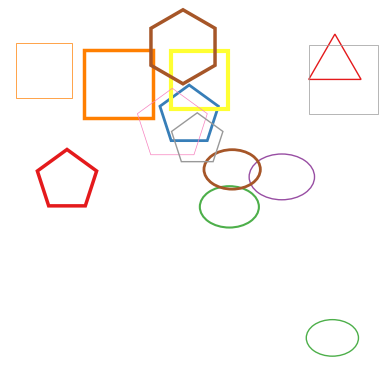[{"shape": "pentagon", "thickness": 2.5, "radius": 0.4, "center": [0.174, 0.531]}, {"shape": "triangle", "thickness": 1, "radius": 0.39, "center": [0.87, 0.833]}, {"shape": "pentagon", "thickness": 2, "radius": 0.4, "center": [0.491, 0.699]}, {"shape": "oval", "thickness": 1.5, "radius": 0.38, "center": [0.596, 0.463]}, {"shape": "oval", "thickness": 1, "radius": 0.34, "center": [0.863, 0.122]}, {"shape": "oval", "thickness": 1, "radius": 0.42, "center": [0.732, 0.541]}, {"shape": "square", "thickness": 0.5, "radius": 0.36, "center": [0.114, 0.817]}, {"shape": "square", "thickness": 2.5, "radius": 0.45, "center": [0.307, 0.782]}, {"shape": "square", "thickness": 3, "radius": 0.37, "center": [0.518, 0.792]}, {"shape": "oval", "thickness": 2, "radius": 0.37, "center": [0.603, 0.56]}, {"shape": "hexagon", "thickness": 2.5, "radius": 0.48, "center": [0.475, 0.878]}, {"shape": "pentagon", "thickness": 0.5, "radius": 0.48, "center": [0.448, 0.675]}, {"shape": "square", "thickness": 0.5, "radius": 0.45, "center": [0.892, 0.794]}, {"shape": "pentagon", "thickness": 1, "radius": 0.35, "center": [0.512, 0.637]}]